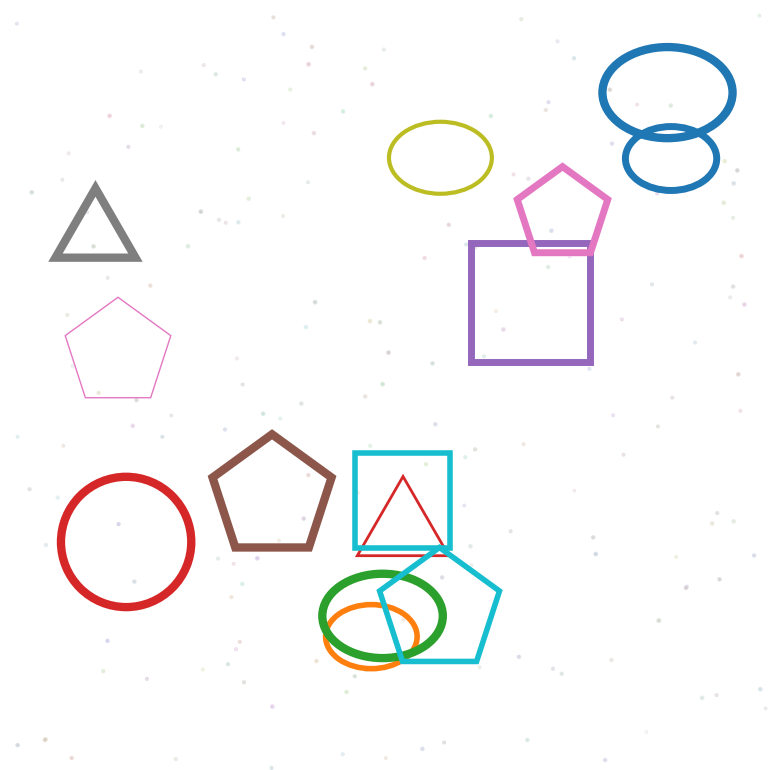[{"shape": "oval", "thickness": 2.5, "radius": 0.3, "center": [0.872, 0.794]}, {"shape": "oval", "thickness": 3, "radius": 0.42, "center": [0.867, 0.88]}, {"shape": "oval", "thickness": 2, "radius": 0.3, "center": [0.482, 0.173]}, {"shape": "oval", "thickness": 3, "radius": 0.39, "center": [0.497, 0.2]}, {"shape": "triangle", "thickness": 1, "radius": 0.34, "center": [0.523, 0.313]}, {"shape": "circle", "thickness": 3, "radius": 0.42, "center": [0.164, 0.296]}, {"shape": "square", "thickness": 2.5, "radius": 0.39, "center": [0.689, 0.607]}, {"shape": "pentagon", "thickness": 3, "radius": 0.41, "center": [0.353, 0.355]}, {"shape": "pentagon", "thickness": 0.5, "radius": 0.36, "center": [0.153, 0.542]}, {"shape": "pentagon", "thickness": 2.5, "radius": 0.31, "center": [0.731, 0.722]}, {"shape": "triangle", "thickness": 3, "radius": 0.3, "center": [0.124, 0.695]}, {"shape": "oval", "thickness": 1.5, "radius": 0.33, "center": [0.572, 0.795]}, {"shape": "square", "thickness": 2, "radius": 0.31, "center": [0.522, 0.349]}, {"shape": "pentagon", "thickness": 2, "radius": 0.41, "center": [0.571, 0.207]}]